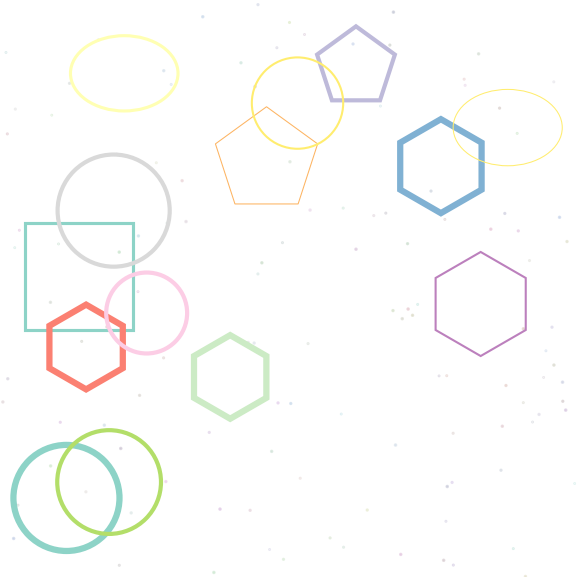[{"shape": "square", "thickness": 1.5, "radius": 0.47, "center": [0.137, 0.521]}, {"shape": "circle", "thickness": 3, "radius": 0.46, "center": [0.115, 0.137]}, {"shape": "oval", "thickness": 1.5, "radius": 0.47, "center": [0.215, 0.872]}, {"shape": "pentagon", "thickness": 2, "radius": 0.35, "center": [0.616, 0.883]}, {"shape": "hexagon", "thickness": 3, "radius": 0.37, "center": [0.149, 0.398]}, {"shape": "hexagon", "thickness": 3, "radius": 0.41, "center": [0.763, 0.711]}, {"shape": "pentagon", "thickness": 0.5, "radius": 0.47, "center": [0.462, 0.721]}, {"shape": "circle", "thickness": 2, "radius": 0.45, "center": [0.189, 0.164]}, {"shape": "circle", "thickness": 2, "radius": 0.35, "center": [0.254, 0.457]}, {"shape": "circle", "thickness": 2, "radius": 0.49, "center": [0.197, 0.634]}, {"shape": "hexagon", "thickness": 1, "radius": 0.45, "center": [0.832, 0.473]}, {"shape": "hexagon", "thickness": 3, "radius": 0.36, "center": [0.399, 0.346]}, {"shape": "circle", "thickness": 1, "radius": 0.4, "center": [0.515, 0.821]}, {"shape": "oval", "thickness": 0.5, "radius": 0.47, "center": [0.879, 0.778]}]